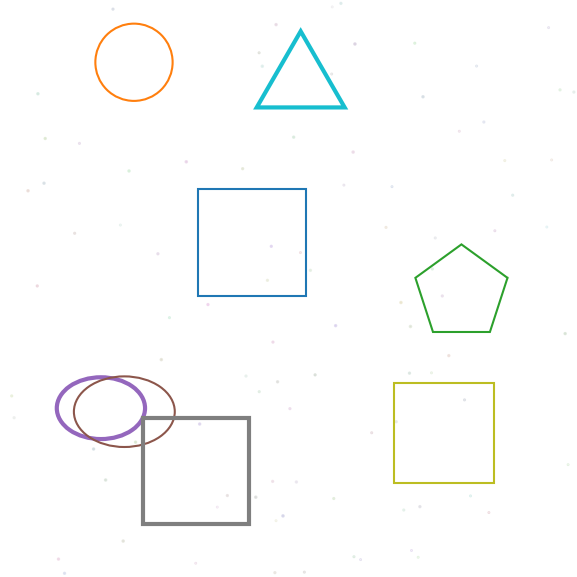[{"shape": "square", "thickness": 1, "radius": 0.46, "center": [0.436, 0.579]}, {"shape": "circle", "thickness": 1, "radius": 0.33, "center": [0.232, 0.891]}, {"shape": "pentagon", "thickness": 1, "radius": 0.42, "center": [0.799, 0.492]}, {"shape": "oval", "thickness": 2, "radius": 0.38, "center": [0.175, 0.292]}, {"shape": "oval", "thickness": 1, "radius": 0.44, "center": [0.215, 0.286]}, {"shape": "square", "thickness": 2, "radius": 0.46, "center": [0.34, 0.183]}, {"shape": "square", "thickness": 1, "radius": 0.43, "center": [0.769, 0.25]}, {"shape": "triangle", "thickness": 2, "radius": 0.44, "center": [0.521, 0.857]}]